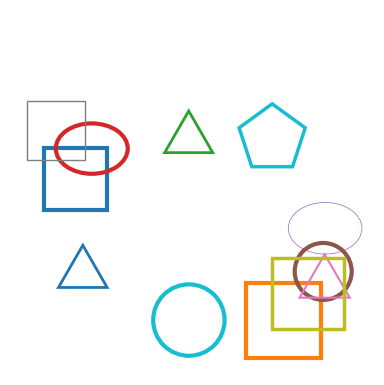[{"shape": "square", "thickness": 3, "radius": 0.4, "center": [0.196, 0.535]}, {"shape": "triangle", "thickness": 2, "radius": 0.37, "center": [0.215, 0.29]}, {"shape": "square", "thickness": 3, "radius": 0.49, "center": [0.736, 0.168]}, {"shape": "triangle", "thickness": 2, "radius": 0.36, "center": [0.49, 0.64]}, {"shape": "oval", "thickness": 3, "radius": 0.47, "center": [0.238, 0.614]}, {"shape": "oval", "thickness": 0.5, "radius": 0.48, "center": [0.844, 0.407]}, {"shape": "circle", "thickness": 3, "radius": 0.37, "center": [0.839, 0.295]}, {"shape": "triangle", "thickness": 1.5, "radius": 0.38, "center": [0.843, 0.264]}, {"shape": "square", "thickness": 1, "radius": 0.38, "center": [0.146, 0.661]}, {"shape": "square", "thickness": 2.5, "radius": 0.46, "center": [0.8, 0.237]}, {"shape": "pentagon", "thickness": 2.5, "radius": 0.45, "center": [0.707, 0.64]}, {"shape": "circle", "thickness": 3, "radius": 0.46, "center": [0.491, 0.169]}]